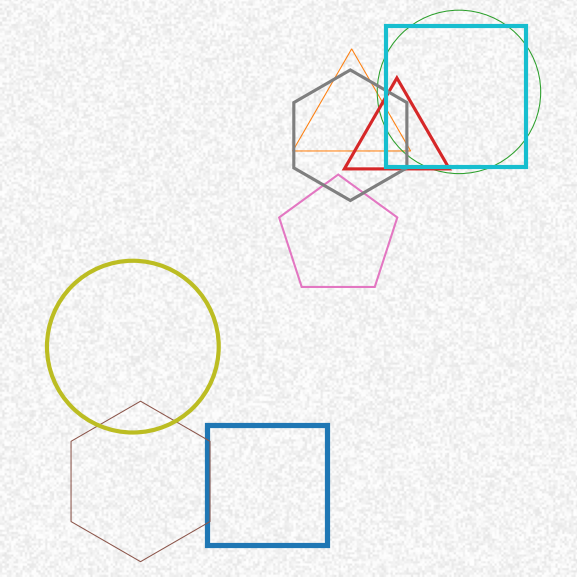[{"shape": "square", "thickness": 2.5, "radius": 0.52, "center": [0.463, 0.159]}, {"shape": "triangle", "thickness": 0.5, "radius": 0.59, "center": [0.609, 0.797]}, {"shape": "circle", "thickness": 0.5, "radius": 0.71, "center": [0.795, 0.84]}, {"shape": "triangle", "thickness": 1.5, "radius": 0.52, "center": [0.687, 0.759]}, {"shape": "hexagon", "thickness": 0.5, "radius": 0.69, "center": [0.243, 0.165]}, {"shape": "pentagon", "thickness": 1, "radius": 0.54, "center": [0.586, 0.589]}, {"shape": "hexagon", "thickness": 1.5, "radius": 0.57, "center": [0.607, 0.765]}, {"shape": "circle", "thickness": 2, "radius": 0.74, "center": [0.23, 0.399]}, {"shape": "square", "thickness": 2, "radius": 0.61, "center": [0.79, 0.832]}]